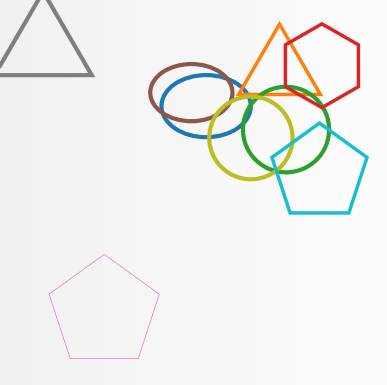[{"shape": "oval", "thickness": 3, "radius": 0.58, "center": [0.532, 0.724]}, {"shape": "triangle", "thickness": 2.5, "radius": 0.61, "center": [0.721, 0.816]}, {"shape": "circle", "thickness": 3, "radius": 0.56, "center": [0.738, 0.664]}, {"shape": "hexagon", "thickness": 2.5, "radius": 0.54, "center": [0.831, 0.829]}, {"shape": "oval", "thickness": 3, "radius": 0.53, "center": [0.494, 0.759]}, {"shape": "pentagon", "thickness": 0.5, "radius": 0.75, "center": [0.269, 0.19]}, {"shape": "triangle", "thickness": 3, "radius": 0.72, "center": [0.111, 0.877]}, {"shape": "circle", "thickness": 3, "radius": 0.54, "center": [0.647, 0.642]}, {"shape": "pentagon", "thickness": 2.5, "radius": 0.64, "center": [0.824, 0.551]}]